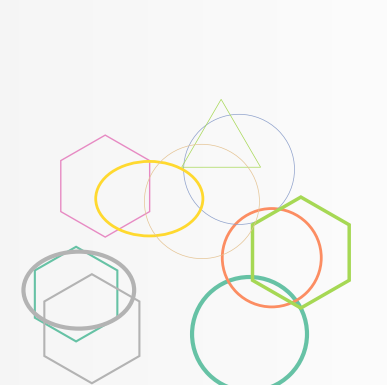[{"shape": "hexagon", "thickness": 1.5, "radius": 0.61, "center": [0.196, 0.236]}, {"shape": "circle", "thickness": 3, "radius": 0.74, "center": [0.644, 0.132]}, {"shape": "circle", "thickness": 2, "radius": 0.64, "center": [0.701, 0.331]}, {"shape": "circle", "thickness": 0.5, "radius": 0.72, "center": [0.617, 0.56]}, {"shape": "hexagon", "thickness": 1, "radius": 0.66, "center": [0.272, 0.517]}, {"shape": "hexagon", "thickness": 2.5, "radius": 0.72, "center": [0.776, 0.344]}, {"shape": "triangle", "thickness": 0.5, "radius": 0.59, "center": [0.571, 0.624]}, {"shape": "oval", "thickness": 2, "radius": 0.69, "center": [0.385, 0.484]}, {"shape": "circle", "thickness": 0.5, "radius": 0.74, "center": [0.521, 0.477]}, {"shape": "oval", "thickness": 3, "radius": 0.71, "center": [0.203, 0.246]}, {"shape": "hexagon", "thickness": 1.5, "radius": 0.71, "center": [0.237, 0.146]}]